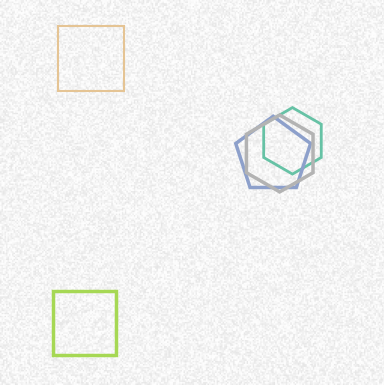[{"shape": "hexagon", "thickness": 2, "radius": 0.43, "center": [0.76, 0.634]}, {"shape": "pentagon", "thickness": 2.5, "radius": 0.51, "center": [0.71, 0.596]}, {"shape": "square", "thickness": 2.5, "radius": 0.41, "center": [0.219, 0.161]}, {"shape": "square", "thickness": 1.5, "radius": 0.42, "center": [0.237, 0.848]}, {"shape": "hexagon", "thickness": 2.5, "radius": 0.5, "center": [0.727, 0.601]}]